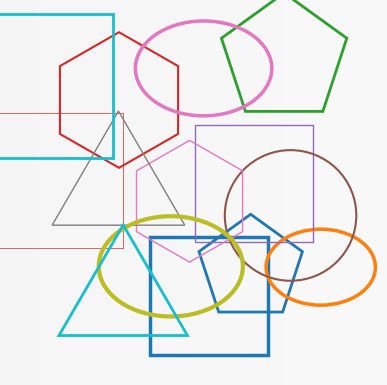[{"shape": "pentagon", "thickness": 2, "radius": 0.7, "center": [0.647, 0.303]}, {"shape": "square", "thickness": 2.5, "radius": 0.77, "center": [0.539, 0.232]}, {"shape": "oval", "thickness": 2.5, "radius": 0.7, "center": [0.828, 0.306]}, {"shape": "pentagon", "thickness": 2, "radius": 0.85, "center": [0.733, 0.848]}, {"shape": "hexagon", "thickness": 1.5, "radius": 0.88, "center": [0.307, 0.74]}, {"shape": "square", "thickness": 0.5, "radius": 0.88, "center": [0.141, 0.531]}, {"shape": "square", "thickness": 1, "radius": 0.76, "center": [0.656, 0.524]}, {"shape": "circle", "thickness": 1.5, "radius": 0.85, "center": [0.75, 0.44]}, {"shape": "hexagon", "thickness": 1, "radius": 0.79, "center": [0.489, 0.477]}, {"shape": "oval", "thickness": 2.5, "radius": 0.88, "center": [0.525, 0.822]}, {"shape": "triangle", "thickness": 1, "radius": 0.99, "center": [0.306, 0.514]}, {"shape": "oval", "thickness": 3, "radius": 0.93, "center": [0.441, 0.308]}, {"shape": "triangle", "thickness": 2, "radius": 0.96, "center": [0.318, 0.224]}, {"shape": "square", "thickness": 2, "radius": 0.94, "center": [0.103, 0.777]}]